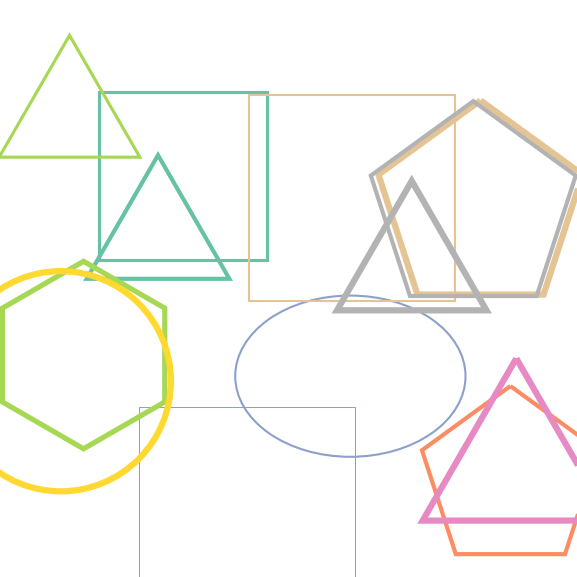[{"shape": "square", "thickness": 1.5, "radius": 0.73, "center": [0.316, 0.695]}, {"shape": "triangle", "thickness": 2, "radius": 0.71, "center": [0.274, 0.588]}, {"shape": "pentagon", "thickness": 2, "radius": 0.8, "center": [0.884, 0.17]}, {"shape": "square", "thickness": 0.5, "radius": 0.94, "center": [0.427, 0.106]}, {"shape": "oval", "thickness": 1, "radius": 1.0, "center": [0.607, 0.348]}, {"shape": "triangle", "thickness": 3, "radius": 0.94, "center": [0.894, 0.191]}, {"shape": "triangle", "thickness": 1.5, "radius": 0.7, "center": [0.12, 0.797]}, {"shape": "hexagon", "thickness": 2.5, "radius": 0.81, "center": [0.145, 0.384]}, {"shape": "circle", "thickness": 3, "radius": 0.95, "center": [0.105, 0.339]}, {"shape": "pentagon", "thickness": 3, "radius": 0.93, "center": [0.832, 0.639]}, {"shape": "square", "thickness": 1, "radius": 0.89, "center": [0.61, 0.656]}, {"shape": "triangle", "thickness": 3, "radius": 0.75, "center": [0.713, 0.536]}, {"shape": "pentagon", "thickness": 2, "radius": 0.93, "center": [0.82, 0.637]}]